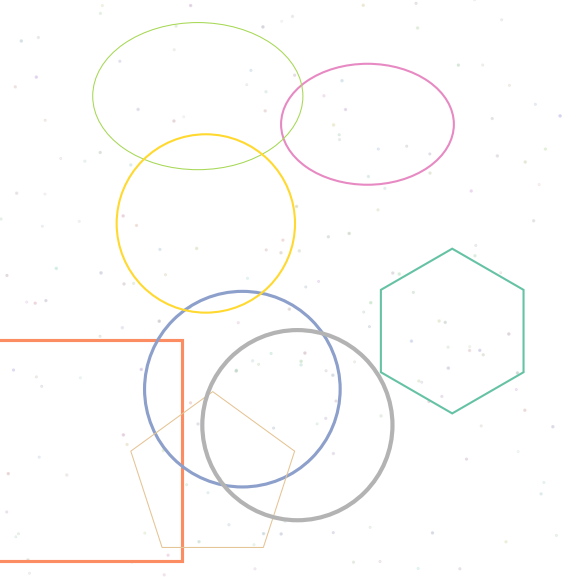[{"shape": "hexagon", "thickness": 1, "radius": 0.71, "center": [0.783, 0.426]}, {"shape": "square", "thickness": 1.5, "radius": 0.96, "center": [0.125, 0.219]}, {"shape": "circle", "thickness": 1.5, "radius": 0.85, "center": [0.42, 0.325]}, {"shape": "oval", "thickness": 1, "radius": 0.75, "center": [0.636, 0.784]}, {"shape": "oval", "thickness": 0.5, "radius": 0.91, "center": [0.343, 0.833]}, {"shape": "circle", "thickness": 1, "radius": 0.77, "center": [0.356, 0.612]}, {"shape": "pentagon", "thickness": 0.5, "radius": 0.75, "center": [0.368, 0.172]}, {"shape": "circle", "thickness": 2, "radius": 0.82, "center": [0.515, 0.263]}]